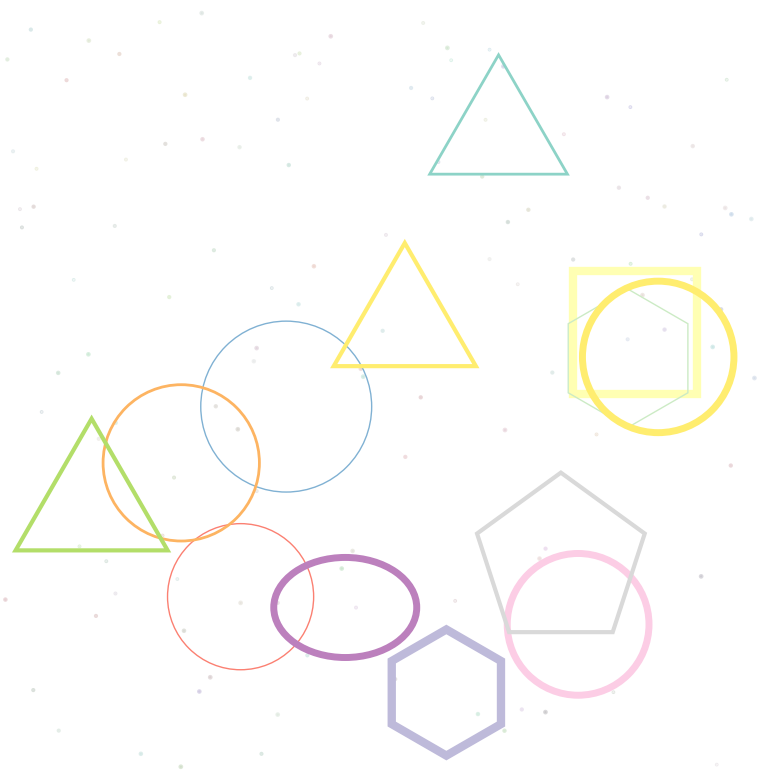[{"shape": "triangle", "thickness": 1, "radius": 0.52, "center": [0.647, 0.825]}, {"shape": "square", "thickness": 3, "radius": 0.4, "center": [0.824, 0.568]}, {"shape": "hexagon", "thickness": 3, "radius": 0.41, "center": [0.58, 0.101]}, {"shape": "circle", "thickness": 0.5, "radius": 0.47, "center": [0.312, 0.225]}, {"shape": "circle", "thickness": 0.5, "radius": 0.55, "center": [0.372, 0.472]}, {"shape": "circle", "thickness": 1, "radius": 0.51, "center": [0.235, 0.399]}, {"shape": "triangle", "thickness": 1.5, "radius": 0.57, "center": [0.119, 0.342]}, {"shape": "circle", "thickness": 2.5, "radius": 0.46, "center": [0.751, 0.189]}, {"shape": "pentagon", "thickness": 1.5, "radius": 0.57, "center": [0.728, 0.272]}, {"shape": "oval", "thickness": 2.5, "radius": 0.46, "center": [0.448, 0.211]}, {"shape": "hexagon", "thickness": 0.5, "radius": 0.45, "center": [0.816, 0.535]}, {"shape": "triangle", "thickness": 1.5, "radius": 0.53, "center": [0.526, 0.578]}, {"shape": "circle", "thickness": 2.5, "radius": 0.49, "center": [0.855, 0.536]}]